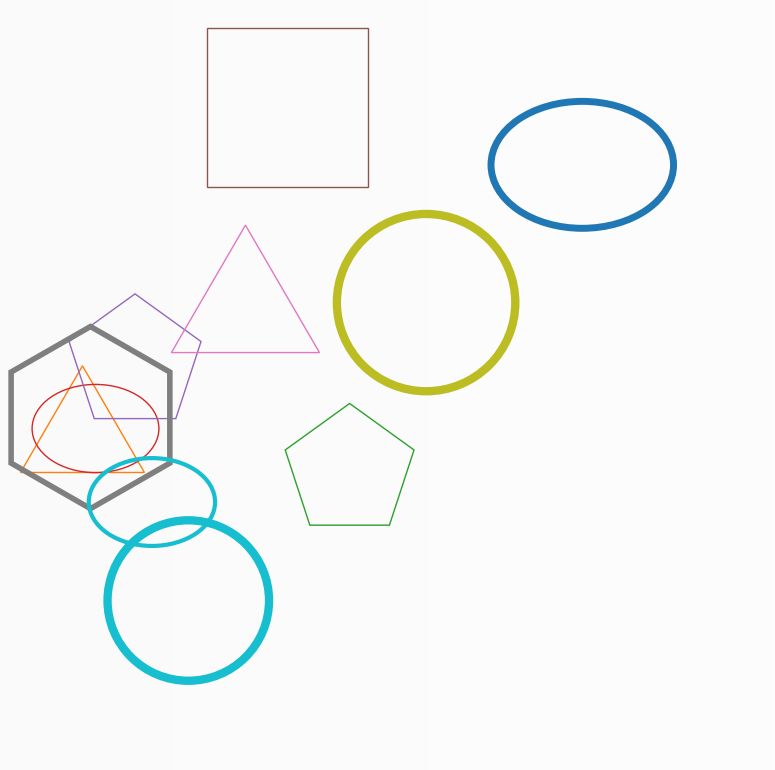[{"shape": "oval", "thickness": 2.5, "radius": 0.59, "center": [0.751, 0.786]}, {"shape": "triangle", "thickness": 0.5, "radius": 0.46, "center": [0.106, 0.433]}, {"shape": "pentagon", "thickness": 0.5, "radius": 0.44, "center": [0.451, 0.389]}, {"shape": "oval", "thickness": 0.5, "radius": 0.41, "center": [0.123, 0.443]}, {"shape": "pentagon", "thickness": 0.5, "radius": 0.45, "center": [0.174, 0.529]}, {"shape": "square", "thickness": 0.5, "radius": 0.52, "center": [0.371, 0.861]}, {"shape": "triangle", "thickness": 0.5, "radius": 0.55, "center": [0.317, 0.597]}, {"shape": "hexagon", "thickness": 2, "radius": 0.59, "center": [0.117, 0.458]}, {"shape": "circle", "thickness": 3, "radius": 0.58, "center": [0.55, 0.607]}, {"shape": "circle", "thickness": 3, "radius": 0.52, "center": [0.243, 0.22]}, {"shape": "oval", "thickness": 1.5, "radius": 0.41, "center": [0.196, 0.348]}]